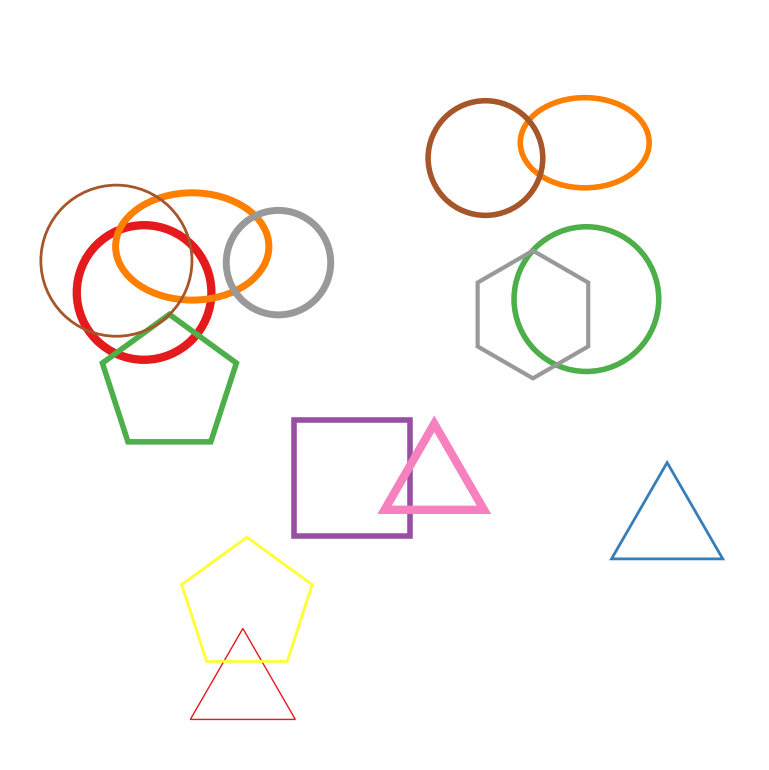[{"shape": "circle", "thickness": 3, "radius": 0.44, "center": [0.187, 0.62]}, {"shape": "triangle", "thickness": 0.5, "radius": 0.39, "center": [0.315, 0.105]}, {"shape": "triangle", "thickness": 1, "radius": 0.42, "center": [0.866, 0.316]}, {"shape": "circle", "thickness": 2, "radius": 0.47, "center": [0.762, 0.612]}, {"shape": "pentagon", "thickness": 2, "radius": 0.46, "center": [0.22, 0.5]}, {"shape": "square", "thickness": 2, "radius": 0.38, "center": [0.457, 0.379]}, {"shape": "oval", "thickness": 2, "radius": 0.42, "center": [0.759, 0.815]}, {"shape": "oval", "thickness": 2.5, "radius": 0.5, "center": [0.25, 0.68]}, {"shape": "pentagon", "thickness": 1, "radius": 0.45, "center": [0.321, 0.213]}, {"shape": "circle", "thickness": 1, "radius": 0.49, "center": [0.151, 0.661]}, {"shape": "circle", "thickness": 2, "radius": 0.37, "center": [0.63, 0.795]}, {"shape": "triangle", "thickness": 3, "radius": 0.37, "center": [0.564, 0.375]}, {"shape": "hexagon", "thickness": 1.5, "radius": 0.41, "center": [0.692, 0.592]}, {"shape": "circle", "thickness": 2.5, "radius": 0.34, "center": [0.362, 0.659]}]